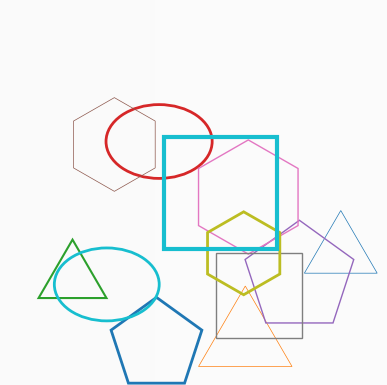[{"shape": "triangle", "thickness": 0.5, "radius": 0.54, "center": [0.879, 0.345]}, {"shape": "pentagon", "thickness": 2, "radius": 0.62, "center": [0.404, 0.104]}, {"shape": "triangle", "thickness": 0.5, "radius": 0.7, "center": [0.633, 0.118]}, {"shape": "triangle", "thickness": 1.5, "radius": 0.51, "center": [0.187, 0.276]}, {"shape": "oval", "thickness": 2, "radius": 0.68, "center": [0.411, 0.632]}, {"shape": "pentagon", "thickness": 1, "radius": 0.74, "center": [0.773, 0.28]}, {"shape": "hexagon", "thickness": 0.5, "radius": 0.61, "center": [0.295, 0.625]}, {"shape": "hexagon", "thickness": 1, "radius": 0.74, "center": [0.641, 0.488]}, {"shape": "square", "thickness": 1, "radius": 0.55, "center": [0.668, 0.233]}, {"shape": "hexagon", "thickness": 2, "radius": 0.54, "center": [0.629, 0.342]}, {"shape": "oval", "thickness": 2, "radius": 0.68, "center": [0.276, 0.261]}, {"shape": "square", "thickness": 3, "radius": 0.73, "center": [0.57, 0.498]}]